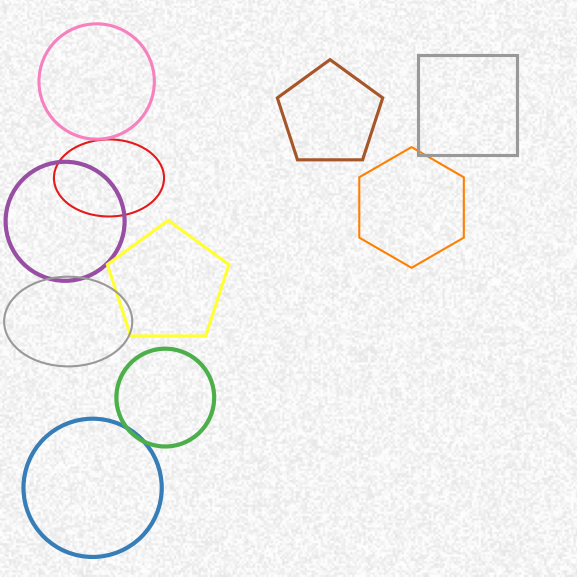[{"shape": "oval", "thickness": 1, "radius": 0.48, "center": [0.189, 0.691]}, {"shape": "circle", "thickness": 2, "radius": 0.6, "center": [0.16, 0.154]}, {"shape": "circle", "thickness": 2, "radius": 0.42, "center": [0.286, 0.311]}, {"shape": "circle", "thickness": 2, "radius": 0.52, "center": [0.113, 0.616]}, {"shape": "hexagon", "thickness": 1, "radius": 0.52, "center": [0.713, 0.64]}, {"shape": "pentagon", "thickness": 1.5, "radius": 0.55, "center": [0.291, 0.507]}, {"shape": "pentagon", "thickness": 1.5, "radius": 0.48, "center": [0.571, 0.8]}, {"shape": "circle", "thickness": 1.5, "radius": 0.5, "center": [0.167, 0.858]}, {"shape": "square", "thickness": 1.5, "radius": 0.43, "center": [0.809, 0.817]}, {"shape": "oval", "thickness": 1, "radius": 0.55, "center": [0.118, 0.442]}]